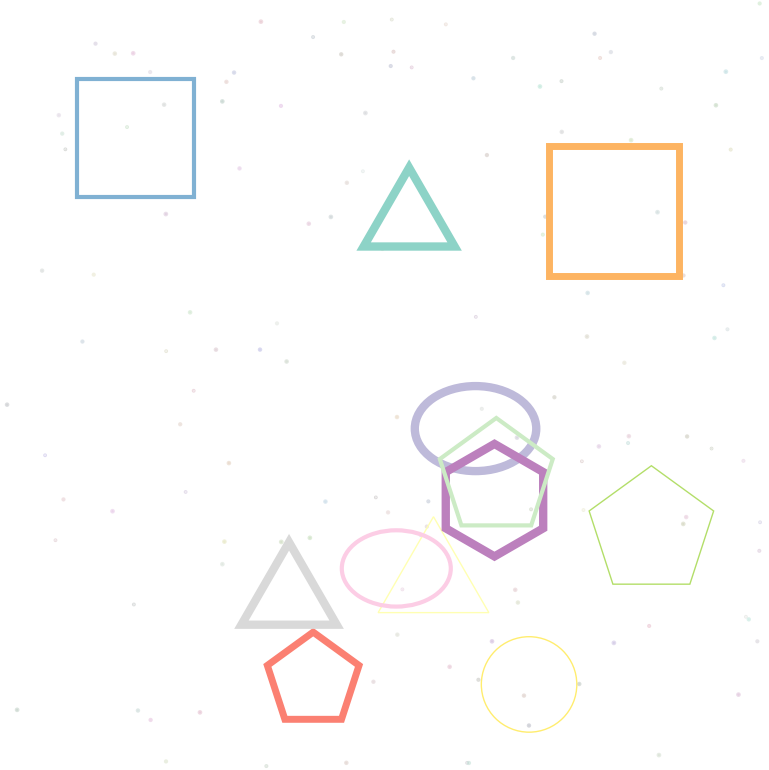[{"shape": "triangle", "thickness": 3, "radius": 0.34, "center": [0.531, 0.714]}, {"shape": "triangle", "thickness": 0.5, "radius": 0.42, "center": [0.563, 0.246]}, {"shape": "oval", "thickness": 3, "radius": 0.39, "center": [0.618, 0.443]}, {"shape": "pentagon", "thickness": 2.5, "radius": 0.31, "center": [0.407, 0.116]}, {"shape": "square", "thickness": 1.5, "radius": 0.38, "center": [0.176, 0.821]}, {"shape": "square", "thickness": 2.5, "radius": 0.42, "center": [0.798, 0.726]}, {"shape": "pentagon", "thickness": 0.5, "radius": 0.43, "center": [0.846, 0.31]}, {"shape": "oval", "thickness": 1.5, "radius": 0.35, "center": [0.515, 0.262]}, {"shape": "triangle", "thickness": 3, "radius": 0.36, "center": [0.375, 0.224]}, {"shape": "hexagon", "thickness": 3, "radius": 0.37, "center": [0.642, 0.35]}, {"shape": "pentagon", "thickness": 1.5, "radius": 0.39, "center": [0.645, 0.38]}, {"shape": "circle", "thickness": 0.5, "radius": 0.31, "center": [0.687, 0.111]}]